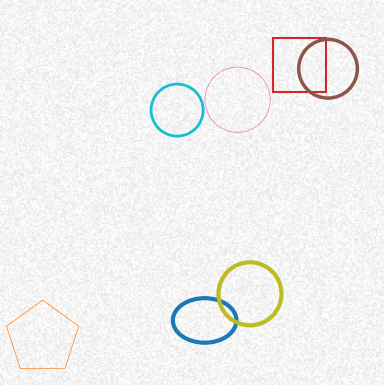[{"shape": "oval", "thickness": 3, "radius": 0.41, "center": [0.532, 0.168]}, {"shape": "pentagon", "thickness": 0.5, "radius": 0.49, "center": [0.111, 0.122]}, {"shape": "square", "thickness": 1.5, "radius": 0.34, "center": [0.778, 0.831]}, {"shape": "circle", "thickness": 2.5, "radius": 0.38, "center": [0.852, 0.822]}, {"shape": "circle", "thickness": 0.5, "radius": 0.42, "center": [0.617, 0.741]}, {"shape": "circle", "thickness": 3, "radius": 0.41, "center": [0.649, 0.237]}, {"shape": "circle", "thickness": 2, "radius": 0.34, "center": [0.46, 0.714]}]